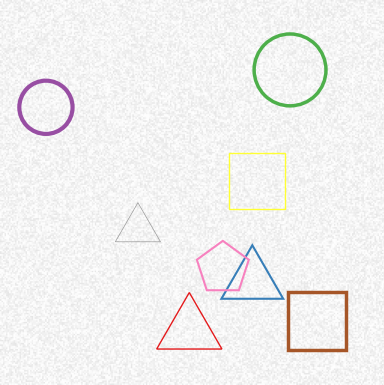[{"shape": "triangle", "thickness": 1, "radius": 0.49, "center": [0.492, 0.142]}, {"shape": "triangle", "thickness": 1.5, "radius": 0.46, "center": [0.655, 0.27]}, {"shape": "circle", "thickness": 2.5, "radius": 0.47, "center": [0.753, 0.818]}, {"shape": "circle", "thickness": 3, "radius": 0.35, "center": [0.119, 0.721]}, {"shape": "square", "thickness": 1, "radius": 0.37, "center": [0.667, 0.53]}, {"shape": "square", "thickness": 2.5, "radius": 0.38, "center": [0.823, 0.166]}, {"shape": "pentagon", "thickness": 1.5, "radius": 0.35, "center": [0.579, 0.303]}, {"shape": "triangle", "thickness": 0.5, "radius": 0.34, "center": [0.358, 0.406]}]